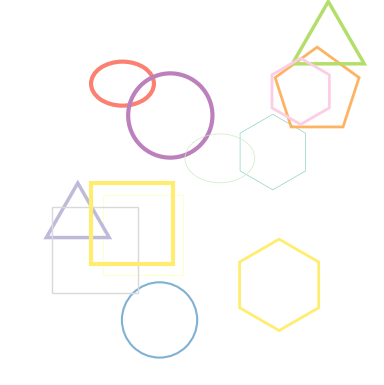[{"shape": "hexagon", "thickness": 0.5, "radius": 0.49, "center": [0.709, 0.605]}, {"shape": "square", "thickness": 0.5, "radius": 0.52, "center": [0.372, 0.389]}, {"shape": "triangle", "thickness": 2.5, "radius": 0.47, "center": [0.202, 0.43]}, {"shape": "oval", "thickness": 3, "radius": 0.41, "center": [0.318, 0.783]}, {"shape": "circle", "thickness": 1.5, "radius": 0.49, "center": [0.414, 0.169]}, {"shape": "pentagon", "thickness": 2, "radius": 0.57, "center": [0.824, 0.763]}, {"shape": "triangle", "thickness": 2.5, "radius": 0.54, "center": [0.853, 0.888]}, {"shape": "hexagon", "thickness": 2, "radius": 0.43, "center": [0.781, 0.763]}, {"shape": "square", "thickness": 1, "radius": 0.56, "center": [0.246, 0.351]}, {"shape": "circle", "thickness": 3, "radius": 0.55, "center": [0.442, 0.7]}, {"shape": "oval", "thickness": 0.5, "radius": 0.45, "center": [0.571, 0.589]}, {"shape": "hexagon", "thickness": 2, "radius": 0.59, "center": [0.725, 0.26]}, {"shape": "square", "thickness": 3, "radius": 0.53, "center": [0.344, 0.419]}]